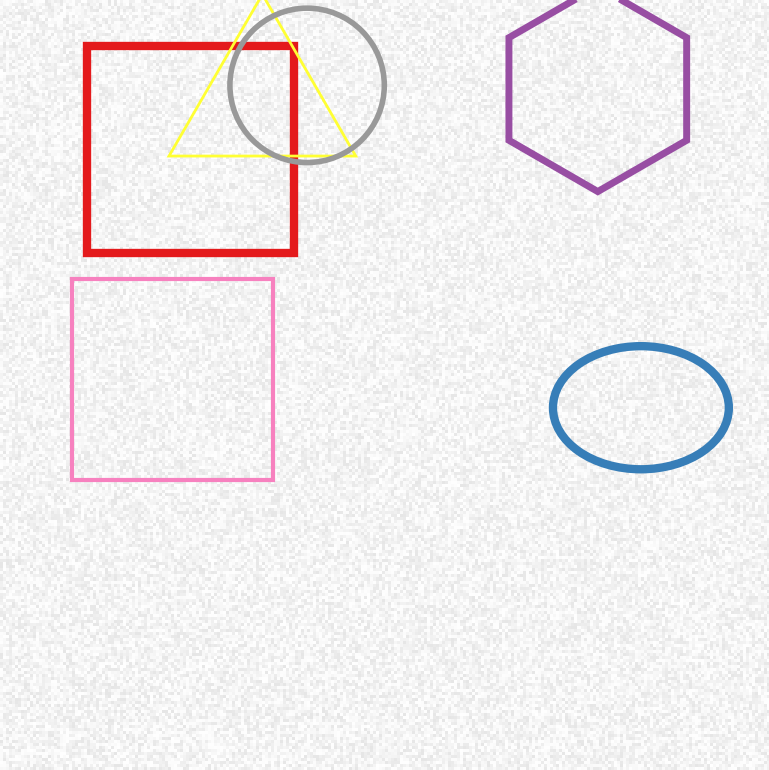[{"shape": "square", "thickness": 3, "radius": 0.67, "center": [0.247, 0.806]}, {"shape": "oval", "thickness": 3, "radius": 0.57, "center": [0.832, 0.47]}, {"shape": "hexagon", "thickness": 2.5, "radius": 0.67, "center": [0.776, 0.884]}, {"shape": "triangle", "thickness": 1, "radius": 0.7, "center": [0.341, 0.867]}, {"shape": "square", "thickness": 1.5, "radius": 0.65, "center": [0.224, 0.507]}, {"shape": "circle", "thickness": 2, "radius": 0.5, "center": [0.399, 0.889]}]